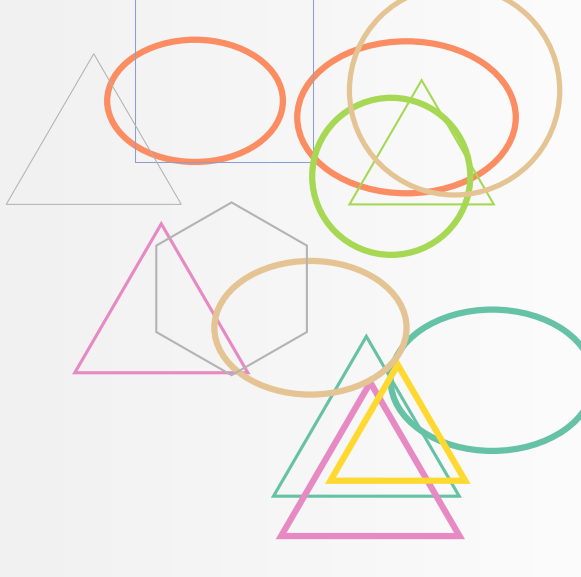[{"shape": "triangle", "thickness": 1.5, "radius": 0.92, "center": [0.63, 0.232]}, {"shape": "oval", "thickness": 3, "radius": 0.87, "center": [0.847, 0.341]}, {"shape": "oval", "thickness": 3, "radius": 0.76, "center": [0.336, 0.825]}, {"shape": "oval", "thickness": 3, "radius": 0.94, "center": [0.699, 0.796]}, {"shape": "square", "thickness": 0.5, "radius": 0.77, "center": [0.386, 0.872]}, {"shape": "triangle", "thickness": 1.5, "radius": 0.86, "center": [0.278, 0.44]}, {"shape": "triangle", "thickness": 3, "radius": 0.89, "center": [0.637, 0.16]}, {"shape": "circle", "thickness": 3, "radius": 0.68, "center": [0.673, 0.694]}, {"shape": "triangle", "thickness": 1, "radius": 0.72, "center": [0.725, 0.717]}, {"shape": "triangle", "thickness": 3, "radius": 0.67, "center": [0.684, 0.234]}, {"shape": "oval", "thickness": 3, "radius": 0.83, "center": [0.534, 0.432]}, {"shape": "circle", "thickness": 2.5, "radius": 0.9, "center": [0.782, 0.842]}, {"shape": "hexagon", "thickness": 1, "radius": 0.75, "center": [0.398, 0.499]}, {"shape": "triangle", "thickness": 0.5, "radius": 0.87, "center": [0.161, 0.732]}]